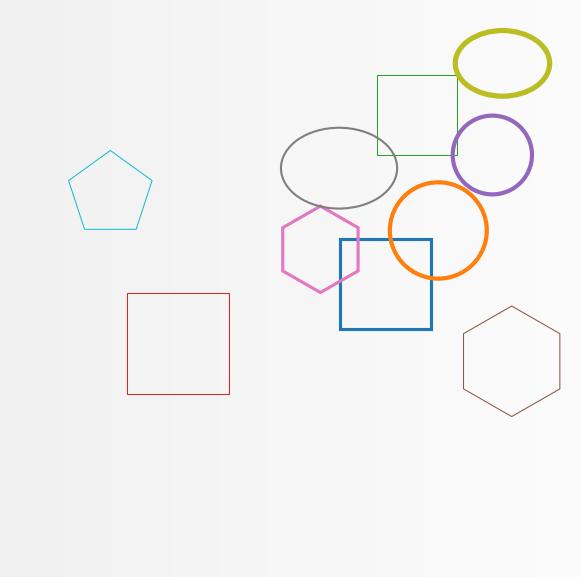[{"shape": "square", "thickness": 1.5, "radius": 0.39, "center": [0.663, 0.507]}, {"shape": "circle", "thickness": 2, "radius": 0.42, "center": [0.754, 0.6]}, {"shape": "square", "thickness": 0.5, "radius": 0.35, "center": [0.718, 0.801]}, {"shape": "square", "thickness": 0.5, "radius": 0.44, "center": [0.306, 0.404]}, {"shape": "circle", "thickness": 2, "radius": 0.34, "center": [0.847, 0.731]}, {"shape": "hexagon", "thickness": 0.5, "radius": 0.48, "center": [0.88, 0.374]}, {"shape": "hexagon", "thickness": 1.5, "radius": 0.37, "center": [0.551, 0.567]}, {"shape": "oval", "thickness": 1, "radius": 0.5, "center": [0.583, 0.708]}, {"shape": "oval", "thickness": 2.5, "radius": 0.41, "center": [0.864, 0.889]}, {"shape": "pentagon", "thickness": 0.5, "radius": 0.38, "center": [0.19, 0.663]}]